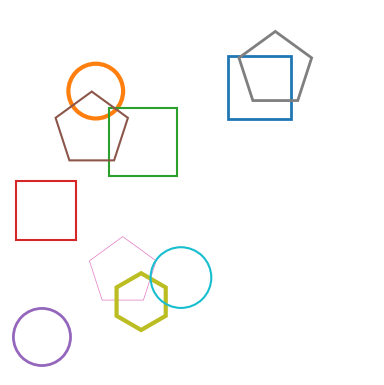[{"shape": "square", "thickness": 2, "radius": 0.41, "center": [0.673, 0.773]}, {"shape": "circle", "thickness": 3, "radius": 0.36, "center": [0.249, 0.763]}, {"shape": "square", "thickness": 1.5, "radius": 0.44, "center": [0.372, 0.631]}, {"shape": "square", "thickness": 1.5, "radius": 0.39, "center": [0.12, 0.454]}, {"shape": "circle", "thickness": 2, "radius": 0.37, "center": [0.109, 0.125]}, {"shape": "pentagon", "thickness": 1.5, "radius": 0.49, "center": [0.238, 0.663]}, {"shape": "pentagon", "thickness": 0.5, "radius": 0.46, "center": [0.319, 0.294]}, {"shape": "pentagon", "thickness": 2, "radius": 0.5, "center": [0.715, 0.819]}, {"shape": "hexagon", "thickness": 3, "radius": 0.37, "center": [0.367, 0.217]}, {"shape": "circle", "thickness": 1.5, "radius": 0.39, "center": [0.47, 0.279]}]